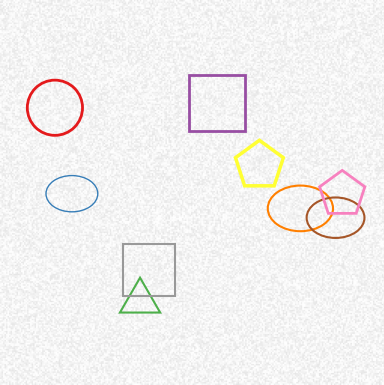[{"shape": "circle", "thickness": 2, "radius": 0.36, "center": [0.143, 0.72]}, {"shape": "oval", "thickness": 1, "radius": 0.34, "center": [0.187, 0.497]}, {"shape": "triangle", "thickness": 1.5, "radius": 0.3, "center": [0.364, 0.218]}, {"shape": "square", "thickness": 2, "radius": 0.37, "center": [0.563, 0.733]}, {"shape": "oval", "thickness": 1.5, "radius": 0.42, "center": [0.78, 0.459]}, {"shape": "pentagon", "thickness": 2.5, "radius": 0.33, "center": [0.674, 0.57]}, {"shape": "oval", "thickness": 1.5, "radius": 0.38, "center": [0.872, 0.435]}, {"shape": "pentagon", "thickness": 2, "radius": 0.31, "center": [0.889, 0.496]}, {"shape": "square", "thickness": 1.5, "radius": 0.34, "center": [0.387, 0.299]}]